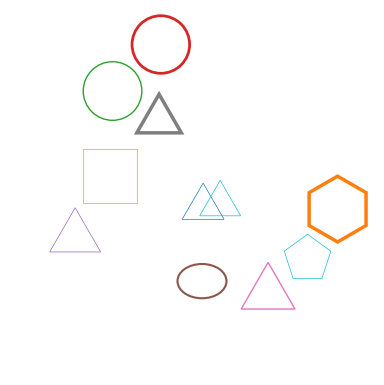[{"shape": "triangle", "thickness": 0.5, "radius": 0.31, "center": [0.528, 0.462]}, {"shape": "hexagon", "thickness": 2.5, "radius": 0.43, "center": [0.877, 0.457]}, {"shape": "circle", "thickness": 1, "radius": 0.38, "center": [0.292, 0.764]}, {"shape": "circle", "thickness": 2, "radius": 0.37, "center": [0.418, 0.884]}, {"shape": "triangle", "thickness": 0.5, "radius": 0.38, "center": [0.195, 0.384]}, {"shape": "oval", "thickness": 1.5, "radius": 0.32, "center": [0.525, 0.27]}, {"shape": "triangle", "thickness": 1, "radius": 0.4, "center": [0.696, 0.238]}, {"shape": "triangle", "thickness": 2.5, "radius": 0.33, "center": [0.413, 0.688]}, {"shape": "square", "thickness": 0.5, "radius": 0.35, "center": [0.286, 0.543]}, {"shape": "triangle", "thickness": 0.5, "radius": 0.31, "center": [0.572, 0.47]}, {"shape": "pentagon", "thickness": 0.5, "radius": 0.32, "center": [0.799, 0.328]}]